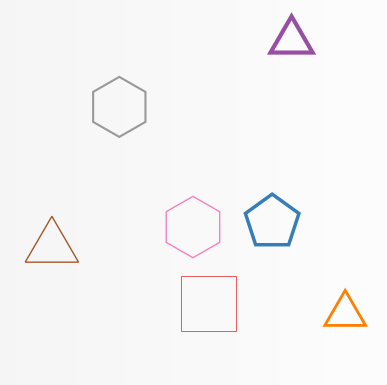[{"shape": "square", "thickness": 0.5, "radius": 0.35, "center": [0.538, 0.211]}, {"shape": "pentagon", "thickness": 2.5, "radius": 0.36, "center": [0.702, 0.423]}, {"shape": "triangle", "thickness": 3, "radius": 0.31, "center": [0.752, 0.895]}, {"shape": "triangle", "thickness": 2, "radius": 0.3, "center": [0.891, 0.185]}, {"shape": "triangle", "thickness": 1, "radius": 0.4, "center": [0.134, 0.359]}, {"shape": "hexagon", "thickness": 1, "radius": 0.4, "center": [0.498, 0.41]}, {"shape": "hexagon", "thickness": 1.5, "radius": 0.39, "center": [0.308, 0.722]}]